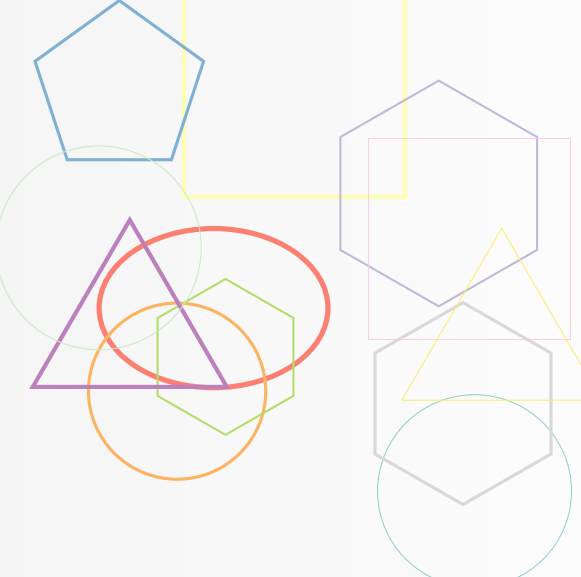[{"shape": "circle", "thickness": 0.5, "radius": 0.83, "center": [0.816, 0.149]}, {"shape": "square", "thickness": 2, "radius": 0.95, "center": [0.507, 0.848]}, {"shape": "hexagon", "thickness": 1, "radius": 0.98, "center": [0.755, 0.664]}, {"shape": "oval", "thickness": 2.5, "radius": 0.98, "center": [0.367, 0.466]}, {"shape": "pentagon", "thickness": 1.5, "radius": 0.76, "center": [0.205, 0.846]}, {"shape": "circle", "thickness": 1.5, "radius": 0.76, "center": [0.305, 0.322]}, {"shape": "hexagon", "thickness": 1, "radius": 0.67, "center": [0.388, 0.381]}, {"shape": "square", "thickness": 0.5, "radius": 0.87, "center": [0.807, 0.586]}, {"shape": "hexagon", "thickness": 1.5, "radius": 0.87, "center": [0.797, 0.3]}, {"shape": "triangle", "thickness": 2, "radius": 0.96, "center": [0.223, 0.426]}, {"shape": "circle", "thickness": 0.5, "radius": 0.88, "center": [0.17, 0.57]}, {"shape": "triangle", "thickness": 0.5, "radius": 0.99, "center": [0.863, 0.405]}]